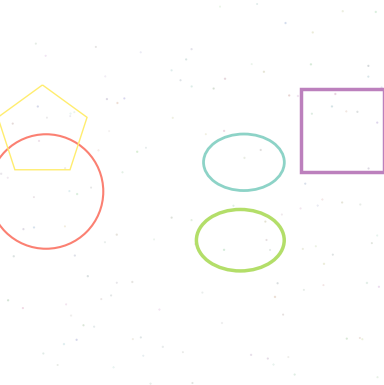[{"shape": "oval", "thickness": 2, "radius": 0.52, "center": [0.634, 0.578]}, {"shape": "circle", "thickness": 1.5, "radius": 0.74, "center": [0.12, 0.503]}, {"shape": "oval", "thickness": 2.5, "radius": 0.57, "center": [0.624, 0.376]}, {"shape": "square", "thickness": 2.5, "radius": 0.54, "center": [0.889, 0.662]}, {"shape": "pentagon", "thickness": 1, "radius": 0.61, "center": [0.11, 0.658]}]